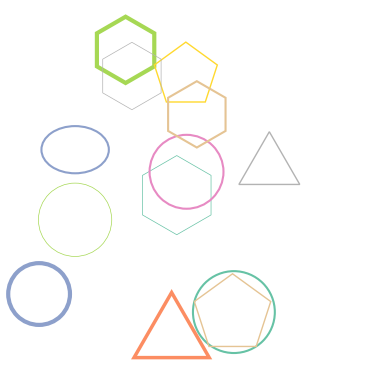[{"shape": "circle", "thickness": 1.5, "radius": 0.53, "center": [0.608, 0.189]}, {"shape": "hexagon", "thickness": 0.5, "radius": 0.51, "center": [0.459, 0.493]}, {"shape": "triangle", "thickness": 2.5, "radius": 0.56, "center": [0.446, 0.128]}, {"shape": "circle", "thickness": 3, "radius": 0.4, "center": [0.102, 0.236]}, {"shape": "oval", "thickness": 1.5, "radius": 0.44, "center": [0.195, 0.611]}, {"shape": "circle", "thickness": 1.5, "radius": 0.48, "center": [0.484, 0.554]}, {"shape": "hexagon", "thickness": 3, "radius": 0.43, "center": [0.326, 0.871]}, {"shape": "circle", "thickness": 0.5, "radius": 0.48, "center": [0.195, 0.429]}, {"shape": "pentagon", "thickness": 1, "radius": 0.43, "center": [0.483, 0.805]}, {"shape": "hexagon", "thickness": 1.5, "radius": 0.43, "center": [0.511, 0.703]}, {"shape": "pentagon", "thickness": 1, "radius": 0.52, "center": [0.604, 0.185]}, {"shape": "triangle", "thickness": 1, "radius": 0.46, "center": [0.7, 0.567]}, {"shape": "hexagon", "thickness": 0.5, "radius": 0.44, "center": [0.343, 0.803]}]